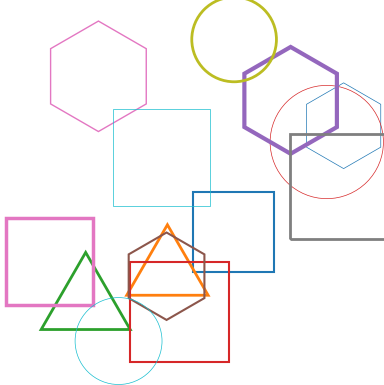[{"shape": "hexagon", "thickness": 0.5, "radius": 0.56, "center": [0.893, 0.673]}, {"shape": "square", "thickness": 1.5, "radius": 0.52, "center": [0.607, 0.397]}, {"shape": "triangle", "thickness": 2, "radius": 0.61, "center": [0.435, 0.294]}, {"shape": "triangle", "thickness": 2, "radius": 0.67, "center": [0.223, 0.211]}, {"shape": "circle", "thickness": 0.5, "radius": 0.74, "center": [0.849, 0.631]}, {"shape": "square", "thickness": 1.5, "radius": 0.65, "center": [0.466, 0.19]}, {"shape": "hexagon", "thickness": 3, "radius": 0.69, "center": [0.755, 0.739]}, {"shape": "hexagon", "thickness": 1.5, "radius": 0.57, "center": [0.433, 0.283]}, {"shape": "square", "thickness": 2.5, "radius": 0.56, "center": [0.128, 0.32]}, {"shape": "hexagon", "thickness": 1, "radius": 0.72, "center": [0.256, 0.802]}, {"shape": "square", "thickness": 2, "radius": 0.68, "center": [0.889, 0.516]}, {"shape": "circle", "thickness": 2, "radius": 0.55, "center": [0.608, 0.898]}, {"shape": "square", "thickness": 0.5, "radius": 0.63, "center": [0.419, 0.592]}, {"shape": "circle", "thickness": 0.5, "radius": 0.56, "center": [0.308, 0.114]}]